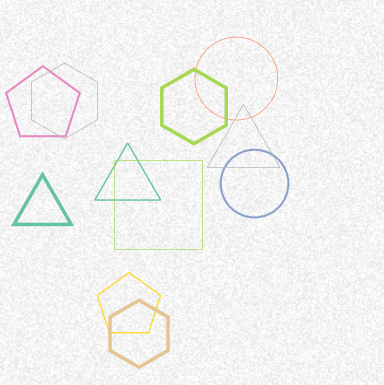[{"shape": "triangle", "thickness": 1, "radius": 0.49, "center": [0.332, 0.53]}, {"shape": "triangle", "thickness": 2.5, "radius": 0.43, "center": [0.111, 0.46]}, {"shape": "circle", "thickness": 0.5, "radius": 0.54, "center": [0.614, 0.796]}, {"shape": "circle", "thickness": 1.5, "radius": 0.44, "center": [0.661, 0.523]}, {"shape": "pentagon", "thickness": 1.5, "radius": 0.5, "center": [0.111, 0.727]}, {"shape": "square", "thickness": 0.5, "radius": 0.57, "center": [0.41, 0.468]}, {"shape": "hexagon", "thickness": 2.5, "radius": 0.48, "center": [0.504, 0.723]}, {"shape": "pentagon", "thickness": 1, "radius": 0.43, "center": [0.335, 0.206]}, {"shape": "hexagon", "thickness": 2.5, "radius": 0.43, "center": [0.361, 0.133]}, {"shape": "hexagon", "thickness": 0.5, "radius": 0.49, "center": [0.167, 0.738]}, {"shape": "triangle", "thickness": 0.5, "radius": 0.55, "center": [0.633, 0.62]}]